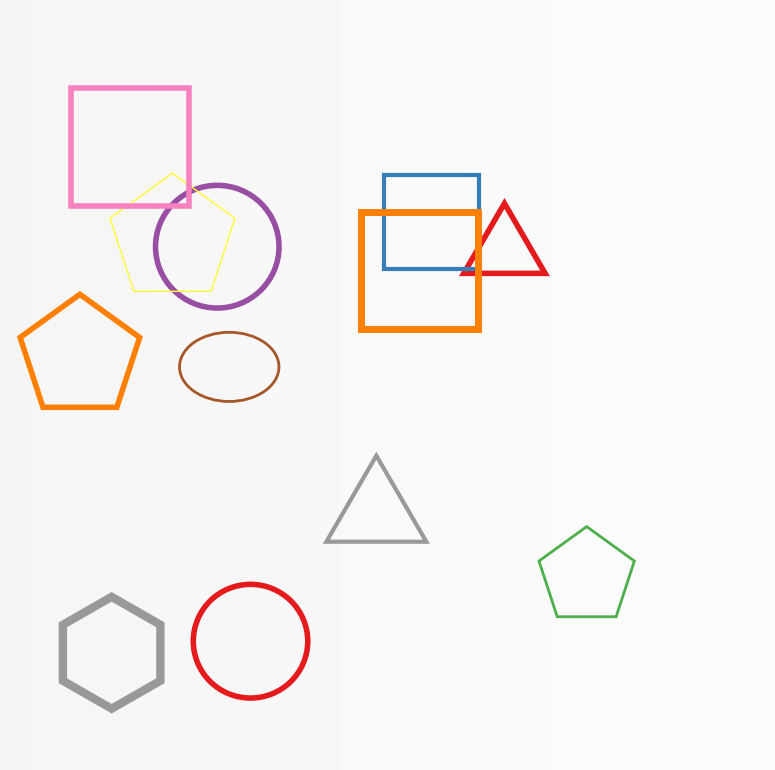[{"shape": "triangle", "thickness": 2, "radius": 0.3, "center": [0.651, 0.675]}, {"shape": "circle", "thickness": 2, "radius": 0.37, "center": [0.323, 0.167]}, {"shape": "square", "thickness": 1.5, "radius": 0.31, "center": [0.557, 0.712]}, {"shape": "pentagon", "thickness": 1, "radius": 0.32, "center": [0.757, 0.251]}, {"shape": "circle", "thickness": 2, "radius": 0.4, "center": [0.28, 0.68]}, {"shape": "square", "thickness": 2.5, "radius": 0.38, "center": [0.541, 0.648]}, {"shape": "pentagon", "thickness": 2, "radius": 0.41, "center": [0.103, 0.537]}, {"shape": "pentagon", "thickness": 0.5, "radius": 0.42, "center": [0.223, 0.69]}, {"shape": "oval", "thickness": 1, "radius": 0.32, "center": [0.296, 0.524]}, {"shape": "square", "thickness": 2, "radius": 0.38, "center": [0.167, 0.809]}, {"shape": "triangle", "thickness": 1.5, "radius": 0.37, "center": [0.486, 0.334]}, {"shape": "hexagon", "thickness": 3, "radius": 0.36, "center": [0.144, 0.152]}]